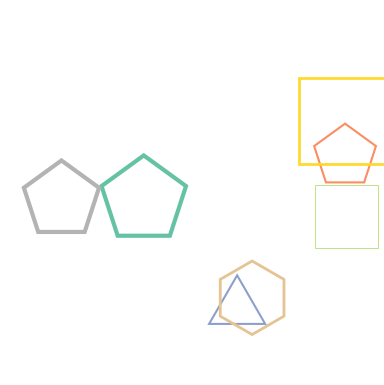[{"shape": "pentagon", "thickness": 3, "radius": 0.58, "center": [0.373, 0.481]}, {"shape": "pentagon", "thickness": 1.5, "radius": 0.42, "center": [0.896, 0.595]}, {"shape": "triangle", "thickness": 1.5, "radius": 0.42, "center": [0.616, 0.201]}, {"shape": "square", "thickness": 0.5, "radius": 0.41, "center": [0.9, 0.438]}, {"shape": "square", "thickness": 2, "radius": 0.56, "center": [0.888, 0.685]}, {"shape": "hexagon", "thickness": 2, "radius": 0.48, "center": [0.655, 0.227]}, {"shape": "pentagon", "thickness": 3, "radius": 0.51, "center": [0.16, 0.481]}]